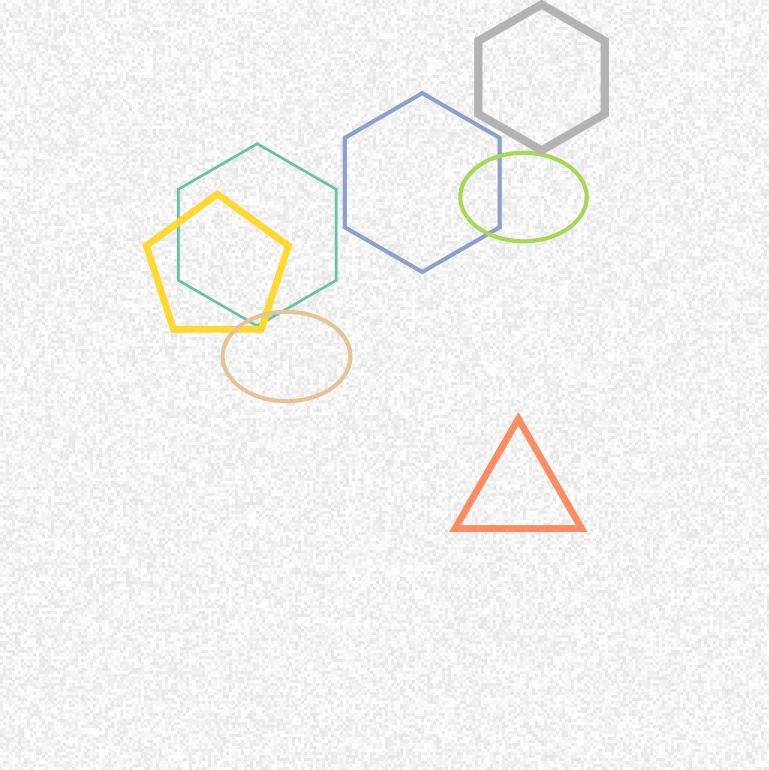[{"shape": "hexagon", "thickness": 1, "radius": 0.59, "center": [0.334, 0.695]}, {"shape": "triangle", "thickness": 2.5, "radius": 0.47, "center": [0.673, 0.361]}, {"shape": "hexagon", "thickness": 1.5, "radius": 0.58, "center": [0.548, 0.763]}, {"shape": "oval", "thickness": 1.5, "radius": 0.41, "center": [0.68, 0.744]}, {"shape": "pentagon", "thickness": 2.5, "radius": 0.48, "center": [0.282, 0.651]}, {"shape": "oval", "thickness": 1.5, "radius": 0.41, "center": [0.372, 0.537]}, {"shape": "hexagon", "thickness": 3, "radius": 0.47, "center": [0.703, 0.899]}]